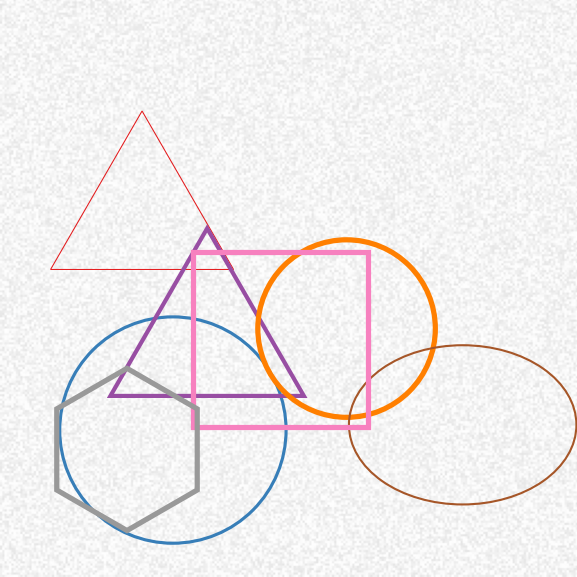[{"shape": "triangle", "thickness": 0.5, "radius": 0.91, "center": [0.246, 0.624]}, {"shape": "circle", "thickness": 1.5, "radius": 0.98, "center": [0.299, 0.254]}, {"shape": "triangle", "thickness": 2, "radius": 0.97, "center": [0.359, 0.41]}, {"shape": "circle", "thickness": 2.5, "radius": 0.77, "center": [0.6, 0.43]}, {"shape": "oval", "thickness": 1, "radius": 0.98, "center": [0.801, 0.263]}, {"shape": "square", "thickness": 2.5, "radius": 0.76, "center": [0.485, 0.412]}, {"shape": "hexagon", "thickness": 2.5, "radius": 0.7, "center": [0.22, 0.221]}]